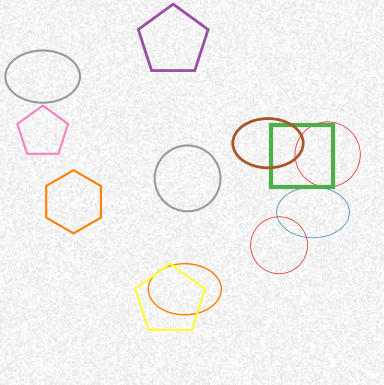[{"shape": "circle", "thickness": 0.5, "radius": 0.42, "center": [0.851, 0.599]}, {"shape": "circle", "thickness": 0.5, "radius": 0.37, "center": [0.725, 0.363]}, {"shape": "oval", "thickness": 0.5, "radius": 0.47, "center": [0.813, 0.449]}, {"shape": "square", "thickness": 3, "radius": 0.4, "center": [0.785, 0.596]}, {"shape": "pentagon", "thickness": 2, "radius": 0.48, "center": [0.45, 0.894]}, {"shape": "oval", "thickness": 1, "radius": 0.47, "center": [0.48, 0.249]}, {"shape": "hexagon", "thickness": 1.5, "radius": 0.41, "center": [0.191, 0.476]}, {"shape": "pentagon", "thickness": 1.5, "radius": 0.48, "center": [0.442, 0.22]}, {"shape": "oval", "thickness": 2, "radius": 0.46, "center": [0.696, 0.628]}, {"shape": "pentagon", "thickness": 1.5, "radius": 0.35, "center": [0.111, 0.657]}, {"shape": "circle", "thickness": 1.5, "radius": 0.43, "center": [0.487, 0.537]}, {"shape": "oval", "thickness": 1.5, "radius": 0.48, "center": [0.111, 0.801]}]